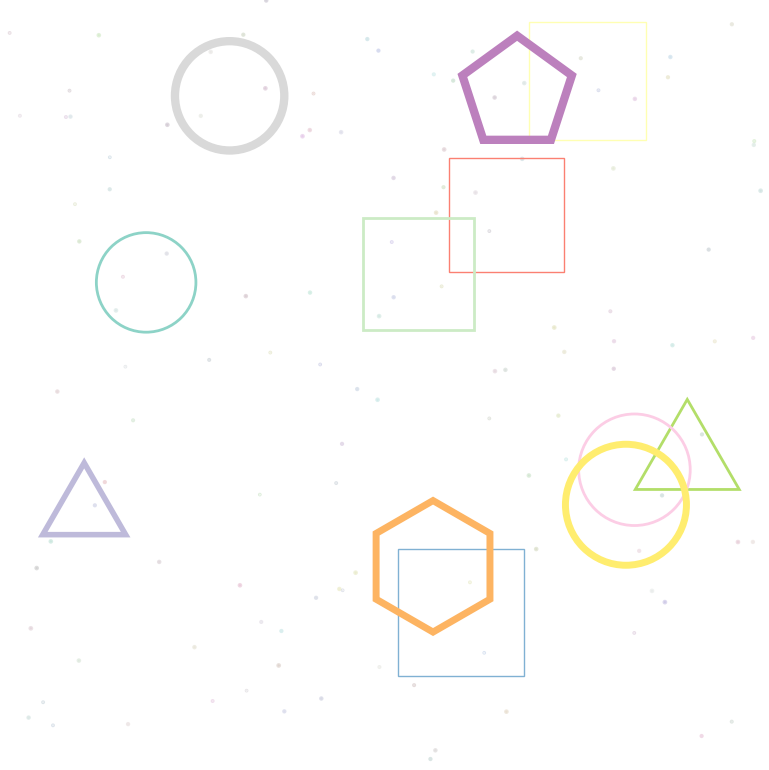[{"shape": "circle", "thickness": 1, "radius": 0.32, "center": [0.19, 0.633]}, {"shape": "square", "thickness": 0.5, "radius": 0.38, "center": [0.763, 0.895]}, {"shape": "triangle", "thickness": 2, "radius": 0.31, "center": [0.109, 0.337]}, {"shape": "square", "thickness": 0.5, "radius": 0.37, "center": [0.658, 0.721]}, {"shape": "square", "thickness": 0.5, "radius": 0.41, "center": [0.599, 0.204]}, {"shape": "hexagon", "thickness": 2.5, "radius": 0.43, "center": [0.562, 0.265]}, {"shape": "triangle", "thickness": 1, "radius": 0.39, "center": [0.893, 0.403]}, {"shape": "circle", "thickness": 1, "radius": 0.36, "center": [0.824, 0.39]}, {"shape": "circle", "thickness": 3, "radius": 0.35, "center": [0.298, 0.876]}, {"shape": "pentagon", "thickness": 3, "radius": 0.37, "center": [0.672, 0.879]}, {"shape": "square", "thickness": 1, "radius": 0.36, "center": [0.543, 0.644]}, {"shape": "circle", "thickness": 2.5, "radius": 0.39, "center": [0.813, 0.344]}]